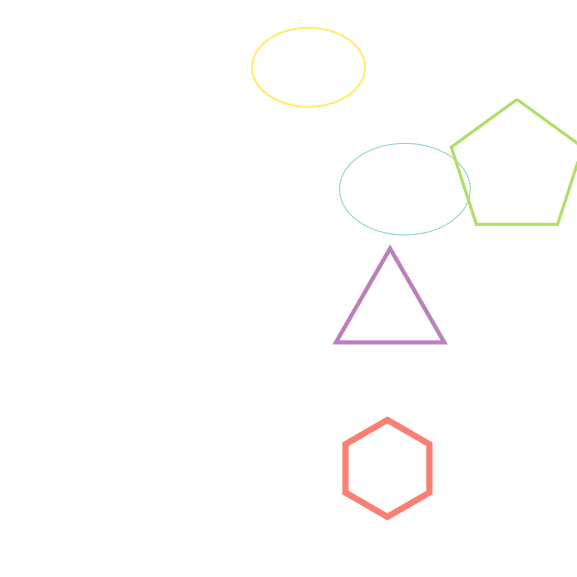[{"shape": "oval", "thickness": 0.5, "radius": 0.57, "center": [0.701, 0.672]}, {"shape": "hexagon", "thickness": 3, "radius": 0.42, "center": [0.671, 0.188]}, {"shape": "pentagon", "thickness": 1.5, "radius": 0.6, "center": [0.895, 0.707]}, {"shape": "triangle", "thickness": 2, "radius": 0.54, "center": [0.676, 0.46]}, {"shape": "oval", "thickness": 1, "radius": 0.49, "center": [0.534, 0.883]}]